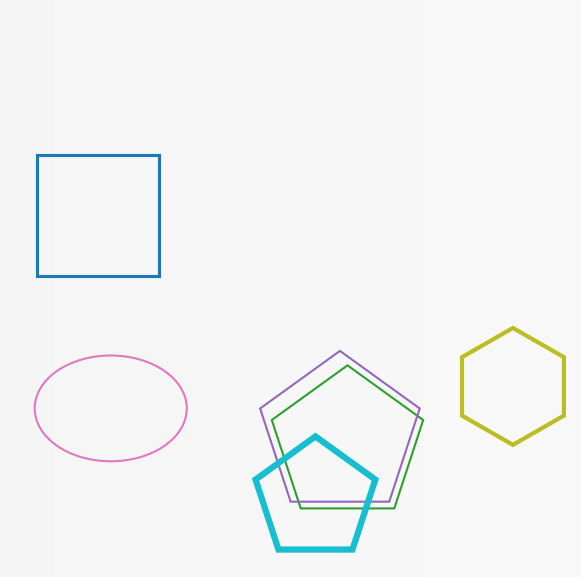[{"shape": "square", "thickness": 1.5, "radius": 0.52, "center": [0.169, 0.626]}, {"shape": "pentagon", "thickness": 1, "radius": 0.68, "center": [0.598, 0.23]}, {"shape": "pentagon", "thickness": 1, "radius": 0.72, "center": [0.585, 0.247]}, {"shape": "oval", "thickness": 1, "radius": 0.65, "center": [0.191, 0.292]}, {"shape": "hexagon", "thickness": 2, "radius": 0.51, "center": [0.882, 0.33]}, {"shape": "pentagon", "thickness": 3, "radius": 0.54, "center": [0.543, 0.135]}]